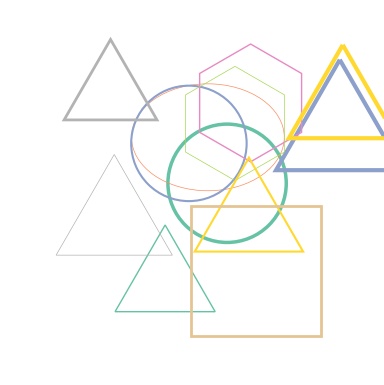[{"shape": "triangle", "thickness": 1, "radius": 0.75, "center": [0.429, 0.265]}, {"shape": "circle", "thickness": 2.5, "radius": 0.77, "center": [0.59, 0.524]}, {"shape": "oval", "thickness": 0.5, "radius": 0.99, "center": [0.54, 0.643]}, {"shape": "triangle", "thickness": 3, "radius": 0.96, "center": [0.883, 0.654]}, {"shape": "circle", "thickness": 1.5, "radius": 0.75, "center": [0.491, 0.628]}, {"shape": "hexagon", "thickness": 1, "radius": 0.76, "center": [0.651, 0.733]}, {"shape": "hexagon", "thickness": 0.5, "radius": 0.74, "center": [0.61, 0.679]}, {"shape": "triangle", "thickness": 3, "radius": 0.81, "center": [0.89, 0.722]}, {"shape": "triangle", "thickness": 1.5, "radius": 0.81, "center": [0.647, 0.428]}, {"shape": "square", "thickness": 2, "radius": 0.84, "center": [0.665, 0.296]}, {"shape": "triangle", "thickness": 0.5, "radius": 0.87, "center": [0.297, 0.424]}, {"shape": "triangle", "thickness": 2, "radius": 0.7, "center": [0.287, 0.758]}]